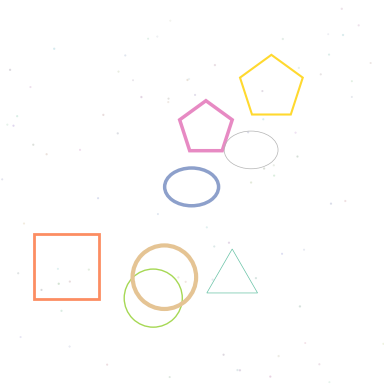[{"shape": "triangle", "thickness": 0.5, "radius": 0.38, "center": [0.603, 0.277]}, {"shape": "square", "thickness": 2, "radius": 0.42, "center": [0.172, 0.309]}, {"shape": "oval", "thickness": 2.5, "radius": 0.35, "center": [0.498, 0.515]}, {"shape": "pentagon", "thickness": 2.5, "radius": 0.36, "center": [0.535, 0.667]}, {"shape": "circle", "thickness": 1, "radius": 0.38, "center": [0.398, 0.226]}, {"shape": "pentagon", "thickness": 1.5, "radius": 0.43, "center": [0.705, 0.772]}, {"shape": "circle", "thickness": 3, "radius": 0.41, "center": [0.427, 0.28]}, {"shape": "oval", "thickness": 0.5, "radius": 0.35, "center": [0.652, 0.611]}]